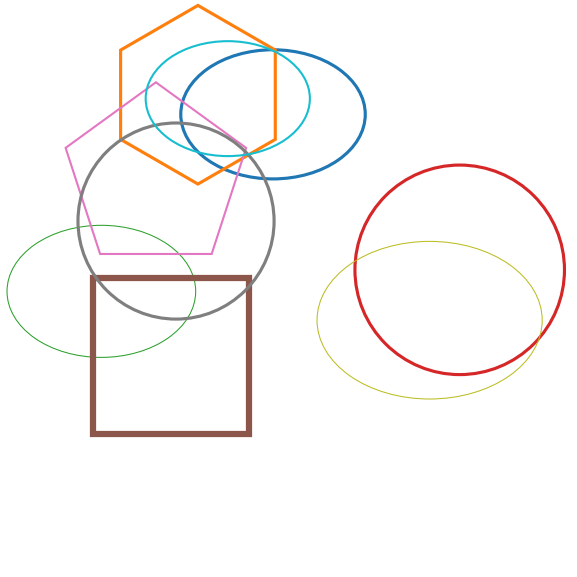[{"shape": "oval", "thickness": 1.5, "radius": 0.8, "center": [0.473, 0.801]}, {"shape": "hexagon", "thickness": 1.5, "radius": 0.77, "center": [0.343, 0.835]}, {"shape": "oval", "thickness": 0.5, "radius": 0.82, "center": [0.175, 0.495]}, {"shape": "circle", "thickness": 1.5, "radius": 0.91, "center": [0.796, 0.532]}, {"shape": "square", "thickness": 3, "radius": 0.68, "center": [0.296, 0.382]}, {"shape": "pentagon", "thickness": 1, "radius": 0.82, "center": [0.27, 0.692]}, {"shape": "circle", "thickness": 1.5, "radius": 0.85, "center": [0.305, 0.616]}, {"shape": "oval", "thickness": 0.5, "radius": 0.97, "center": [0.744, 0.445]}, {"shape": "oval", "thickness": 1, "radius": 0.71, "center": [0.394, 0.828]}]